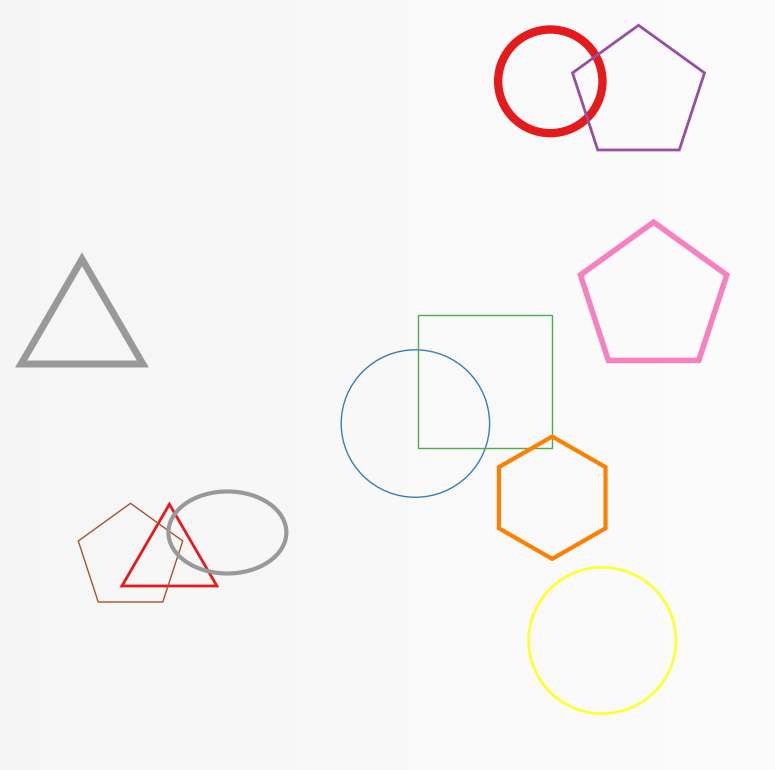[{"shape": "circle", "thickness": 3, "radius": 0.34, "center": [0.71, 0.894]}, {"shape": "triangle", "thickness": 1, "radius": 0.35, "center": [0.219, 0.274]}, {"shape": "circle", "thickness": 0.5, "radius": 0.48, "center": [0.536, 0.45]}, {"shape": "square", "thickness": 0.5, "radius": 0.43, "center": [0.626, 0.505]}, {"shape": "pentagon", "thickness": 1, "radius": 0.45, "center": [0.824, 0.878]}, {"shape": "hexagon", "thickness": 1.5, "radius": 0.4, "center": [0.713, 0.354]}, {"shape": "circle", "thickness": 1, "radius": 0.47, "center": [0.777, 0.168]}, {"shape": "pentagon", "thickness": 0.5, "radius": 0.35, "center": [0.168, 0.275]}, {"shape": "pentagon", "thickness": 2, "radius": 0.5, "center": [0.843, 0.612]}, {"shape": "triangle", "thickness": 2.5, "radius": 0.45, "center": [0.106, 0.573]}, {"shape": "oval", "thickness": 1.5, "radius": 0.38, "center": [0.293, 0.308]}]